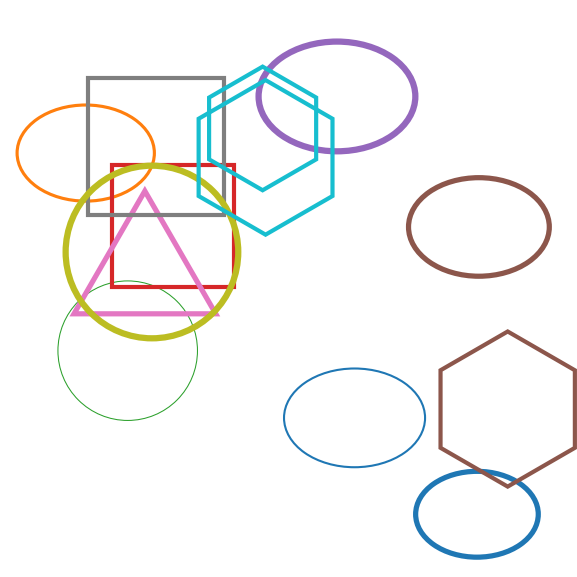[{"shape": "oval", "thickness": 2.5, "radius": 0.53, "center": [0.826, 0.109]}, {"shape": "oval", "thickness": 1, "radius": 0.61, "center": [0.614, 0.276]}, {"shape": "oval", "thickness": 1.5, "radius": 0.59, "center": [0.148, 0.734]}, {"shape": "circle", "thickness": 0.5, "radius": 0.6, "center": [0.221, 0.392]}, {"shape": "square", "thickness": 2, "radius": 0.53, "center": [0.3, 0.608]}, {"shape": "oval", "thickness": 3, "radius": 0.68, "center": [0.583, 0.832]}, {"shape": "oval", "thickness": 2.5, "radius": 0.61, "center": [0.829, 0.606]}, {"shape": "hexagon", "thickness": 2, "radius": 0.67, "center": [0.879, 0.291]}, {"shape": "triangle", "thickness": 2.5, "radius": 0.71, "center": [0.251, 0.527]}, {"shape": "square", "thickness": 2, "radius": 0.59, "center": [0.27, 0.746]}, {"shape": "circle", "thickness": 3, "radius": 0.75, "center": [0.263, 0.563]}, {"shape": "hexagon", "thickness": 2, "radius": 0.67, "center": [0.46, 0.727]}, {"shape": "hexagon", "thickness": 2, "radius": 0.54, "center": [0.455, 0.777]}]